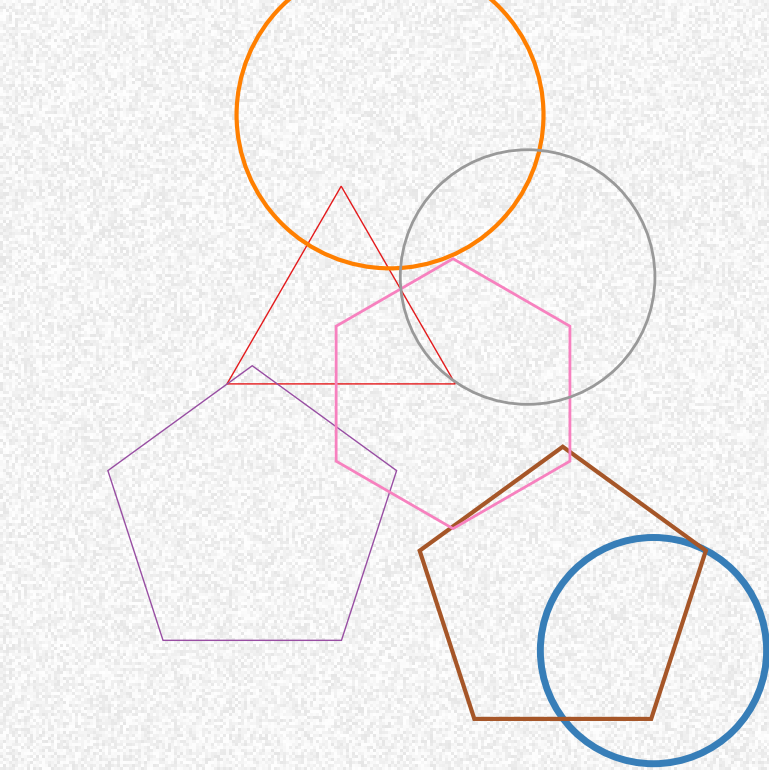[{"shape": "triangle", "thickness": 0.5, "radius": 0.86, "center": [0.443, 0.587]}, {"shape": "circle", "thickness": 2.5, "radius": 0.73, "center": [0.849, 0.155]}, {"shape": "pentagon", "thickness": 0.5, "radius": 0.99, "center": [0.328, 0.328]}, {"shape": "circle", "thickness": 1.5, "radius": 1.0, "center": [0.507, 0.851]}, {"shape": "pentagon", "thickness": 1.5, "radius": 0.98, "center": [0.731, 0.224]}, {"shape": "hexagon", "thickness": 1, "radius": 0.88, "center": [0.588, 0.489]}, {"shape": "circle", "thickness": 1, "radius": 0.83, "center": [0.685, 0.64]}]